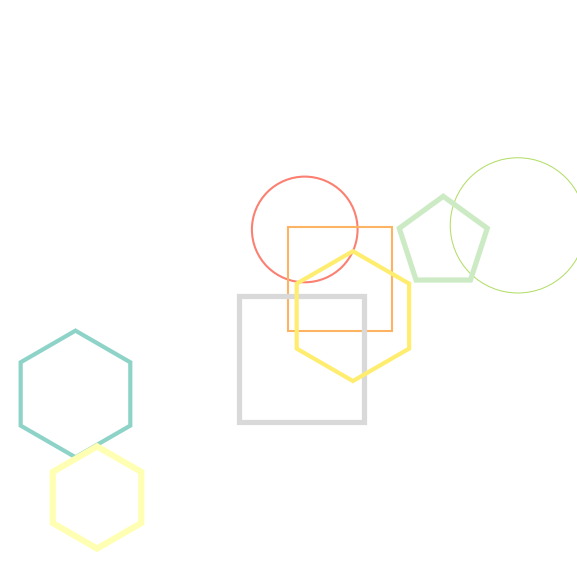[{"shape": "hexagon", "thickness": 2, "radius": 0.55, "center": [0.131, 0.317]}, {"shape": "hexagon", "thickness": 3, "radius": 0.44, "center": [0.168, 0.138]}, {"shape": "circle", "thickness": 1, "radius": 0.46, "center": [0.528, 0.602]}, {"shape": "square", "thickness": 1, "radius": 0.45, "center": [0.59, 0.515]}, {"shape": "circle", "thickness": 0.5, "radius": 0.59, "center": [0.897, 0.609]}, {"shape": "square", "thickness": 2.5, "radius": 0.54, "center": [0.522, 0.378]}, {"shape": "pentagon", "thickness": 2.5, "radius": 0.4, "center": [0.768, 0.579]}, {"shape": "hexagon", "thickness": 2, "radius": 0.56, "center": [0.611, 0.452]}]